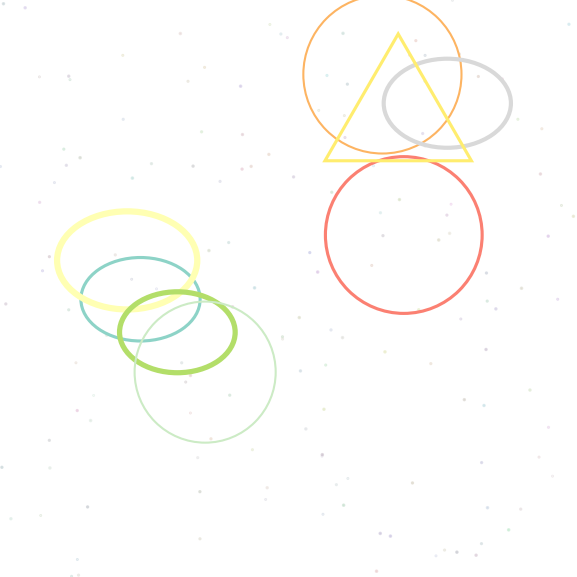[{"shape": "oval", "thickness": 1.5, "radius": 0.52, "center": [0.243, 0.481]}, {"shape": "oval", "thickness": 3, "radius": 0.61, "center": [0.22, 0.548]}, {"shape": "circle", "thickness": 1.5, "radius": 0.68, "center": [0.699, 0.592]}, {"shape": "circle", "thickness": 1, "radius": 0.68, "center": [0.662, 0.87]}, {"shape": "oval", "thickness": 2.5, "radius": 0.5, "center": [0.307, 0.424]}, {"shape": "oval", "thickness": 2, "radius": 0.55, "center": [0.775, 0.82]}, {"shape": "circle", "thickness": 1, "radius": 0.61, "center": [0.355, 0.355]}, {"shape": "triangle", "thickness": 1.5, "radius": 0.73, "center": [0.689, 0.794]}]